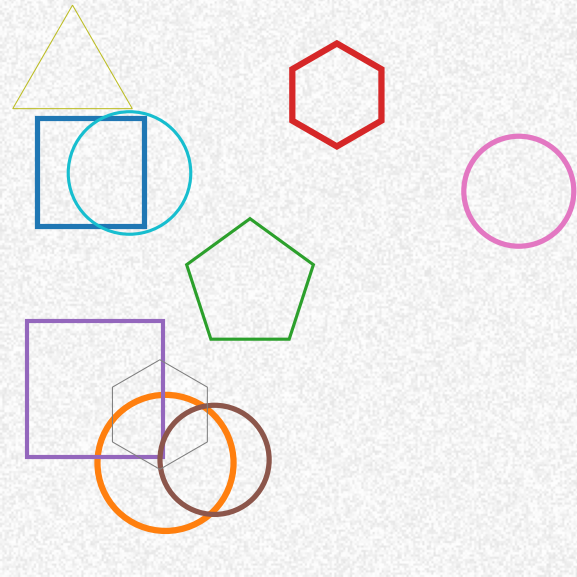[{"shape": "square", "thickness": 2.5, "radius": 0.46, "center": [0.157, 0.701]}, {"shape": "circle", "thickness": 3, "radius": 0.59, "center": [0.287, 0.198]}, {"shape": "pentagon", "thickness": 1.5, "radius": 0.58, "center": [0.433, 0.505]}, {"shape": "hexagon", "thickness": 3, "radius": 0.45, "center": [0.583, 0.835]}, {"shape": "square", "thickness": 2, "radius": 0.59, "center": [0.164, 0.326]}, {"shape": "circle", "thickness": 2.5, "radius": 0.47, "center": [0.372, 0.203]}, {"shape": "circle", "thickness": 2.5, "radius": 0.48, "center": [0.898, 0.668]}, {"shape": "hexagon", "thickness": 0.5, "radius": 0.47, "center": [0.277, 0.281]}, {"shape": "triangle", "thickness": 0.5, "radius": 0.6, "center": [0.126, 0.871]}, {"shape": "circle", "thickness": 1.5, "radius": 0.53, "center": [0.224, 0.7]}]